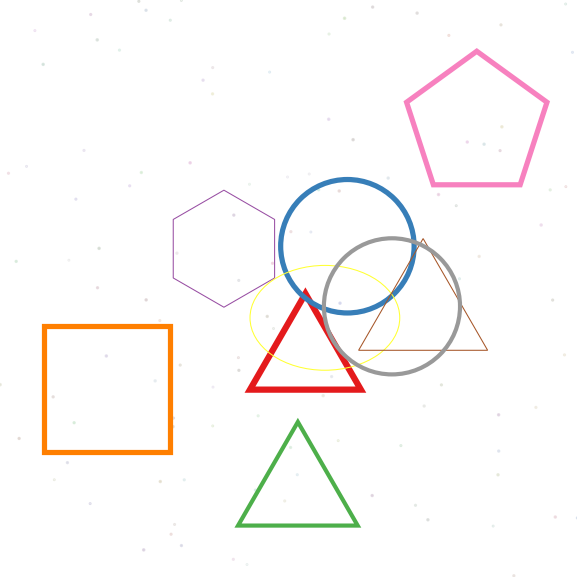[{"shape": "triangle", "thickness": 3, "radius": 0.55, "center": [0.529, 0.38]}, {"shape": "circle", "thickness": 2.5, "radius": 0.58, "center": [0.602, 0.573]}, {"shape": "triangle", "thickness": 2, "radius": 0.6, "center": [0.516, 0.149]}, {"shape": "hexagon", "thickness": 0.5, "radius": 0.51, "center": [0.388, 0.568]}, {"shape": "square", "thickness": 2.5, "radius": 0.55, "center": [0.185, 0.325]}, {"shape": "oval", "thickness": 0.5, "radius": 0.65, "center": [0.563, 0.449]}, {"shape": "triangle", "thickness": 0.5, "radius": 0.64, "center": [0.733, 0.457]}, {"shape": "pentagon", "thickness": 2.5, "radius": 0.64, "center": [0.826, 0.783]}, {"shape": "circle", "thickness": 2, "radius": 0.59, "center": [0.679, 0.469]}]